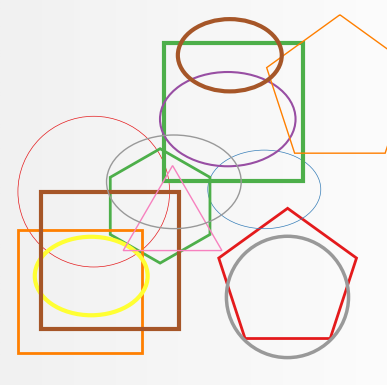[{"shape": "pentagon", "thickness": 2, "radius": 0.93, "center": [0.742, 0.272]}, {"shape": "circle", "thickness": 0.5, "radius": 0.98, "center": [0.242, 0.502]}, {"shape": "oval", "thickness": 0.5, "radius": 0.73, "center": [0.682, 0.508]}, {"shape": "square", "thickness": 3, "radius": 0.9, "center": [0.602, 0.709]}, {"shape": "hexagon", "thickness": 2, "radius": 0.74, "center": [0.413, 0.465]}, {"shape": "oval", "thickness": 1.5, "radius": 0.87, "center": [0.588, 0.691]}, {"shape": "square", "thickness": 2, "radius": 0.8, "center": [0.206, 0.242]}, {"shape": "pentagon", "thickness": 1, "radius": 0.99, "center": [0.877, 0.763]}, {"shape": "oval", "thickness": 3, "radius": 0.73, "center": [0.235, 0.283]}, {"shape": "square", "thickness": 3, "radius": 0.89, "center": [0.284, 0.324]}, {"shape": "oval", "thickness": 3, "radius": 0.67, "center": [0.593, 0.856]}, {"shape": "triangle", "thickness": 1, "radius": 0.74, "center": [0.445, 0.423]}, {"shape": "oval", "thickness": 1, "radius": 0.87, "center": [0.449, 0.528]}, {"shape": "circle", "thickness": 2.5, "radius": 0.79, "center": [0.742, 0.229]}]